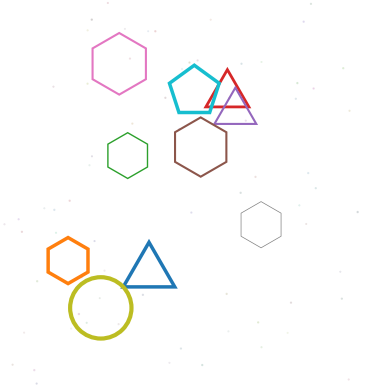[{"shape": "triangle", "thickness": 2.5, "radius": 0.39, "center": [0.387, 0.293]}, {"shape": "hexagon", "thickness": 2.5, "radius": 0.3, "center": [0.177, 0.323]}, {"shape": "hexagon", "thickness": 1, "radius": 0.3, "center": [0.332, 0.596]}, {"shape": "triangle", "thickness": 2, "radius": 0.32, "center": [0.591, 0.755]}, {"shape": "triangle", "thickness": 1.5, "radius": 0.31, "center": [0.611, 0.709]}, {"shape": "hexagon", "thickness": 1.5, "radius": 0.38, "center": [0.521, 0.618]}, {"shape": "hexagon", "thickness": 1.5, "radius": 0.4, "center": [0.31, 0.834]}, {"shape": "hexagon", "thickness": 0.5, "radius": 0.3, "center": [0.678, 0.416]}, {"shape": "circle", "thickness": 3, "radius": 0.4, "center": [0.262, 0.2]}, {"shape": "pentagon", "thickness": 2.5, "radius": 0.34, "center": [0.505, 0.763]}]